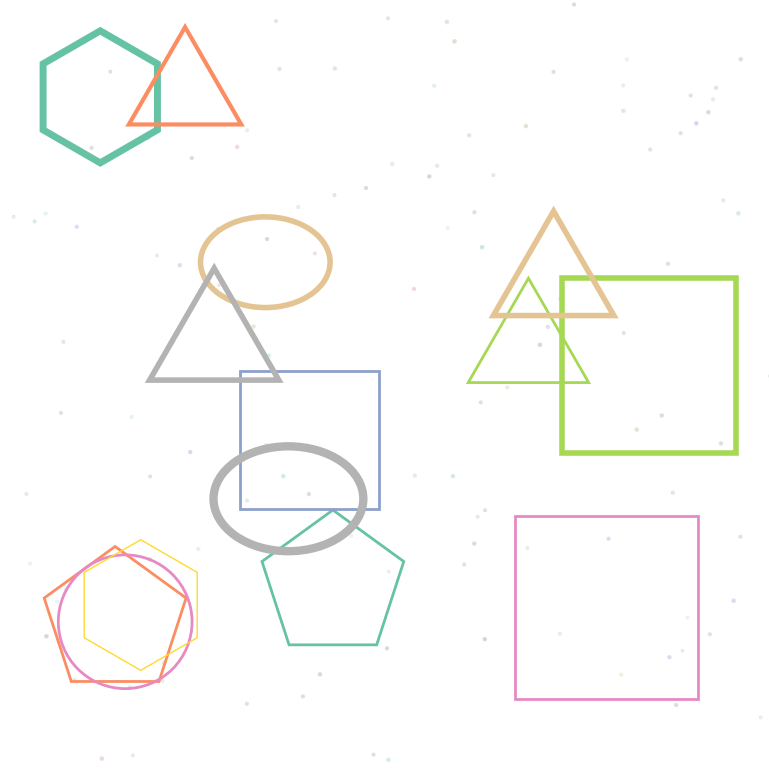[{"shape": "hexagon", "thickness": 2.5, "radius": 0.43, "center": [0.13, 0.874]}, {"shape": "pentagon", "thickness": 1, "radius": 0.48, "center": [0.432, 0.241]}, {"shape": "triangle", "thickness": 1.5, "radius": 0.42, "center": [0.24, 0.881]}, {"shape": "pentagon", "thickness": 1, "radius": 0.48, "center": [0.15, 0.193]}, {"shape": "square", "thickness": 1, "radius": 0.45, "center": [0.402, 0.428]}, {"shape": "circle", "thickness": 1, "radius": 0.43, "center": [0.163, 0.193]}, {"shape": "square", "thickness": 1, "radius": 0.59, "center": [0.787, 0.211]}, {"shape": "square", "thickness": 2, "radius": 0.57, "center": [0.843, 0.525]}, {"shape": "triangle", "thickness": 1, "radius": 0.45, "center": [0.686, 0.548]}, {"shape": "hexagon", "thickness": 0.5, "radius": 0.42, "center": [0.183, 0.214]}, {"shape": "triangle", "thickness": 2, "radius": 0.45, "center": [0.719, 0.635]}, {"shape": "oval", "thickness": 2, "radius": 0.42, "center": [0.345, 0.659]}, {"shape": "oval", "thickness": 3, "radius": 0.49, "center": [0.375, 0.352]}, {"shape": "triangle", "thickness": 2, "radius": 0.48, "center": [0.278, 0.555]}]